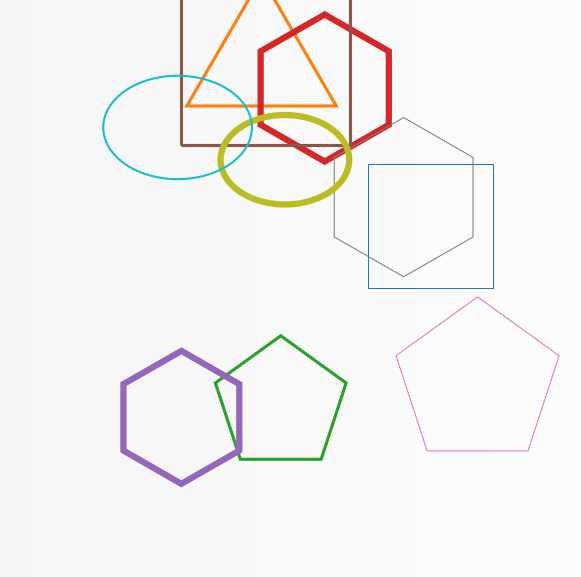[{"shape": "square", "thickness": 0.5, "radius": 0.54, "center": [0.741, 0.608]}, {"shape": "triangle", "thickness": 1.5, "radius": 0.74, "center": [0.45, 0.89]}, {"shape": "pentagon", "thickness": 1.5, "radius": 0.59, "center": [0.483, 0.299]}, {"shape": "hexagon", "thickness": 3, "radius": 0.64, "center": [0.559, 0.847]}, {"shape": "hexagon", "thickness": 3, "radius": 0.58, "center": [0.312, 0.276]}, {"shape": "square", "thickness": 1.5, "radius": 0.73, "center": [0.457, 0.895]}, {"shape": "pentagon", "thickness": 0.5, "radius": 0.74, "center": [0.822, 0.338]}, {"shape": "hexagon", "thickness": 0.5, "radius": 0.69, "center": [0.694, 0.658]}, {"shape": "oval", "thickness": 3, "radius": 0.55, "center": [0.49, 0.723]}, {"shape": "oval", "thickness": 1, "radius": 0.64, "center": [0.305, 0.778]}]